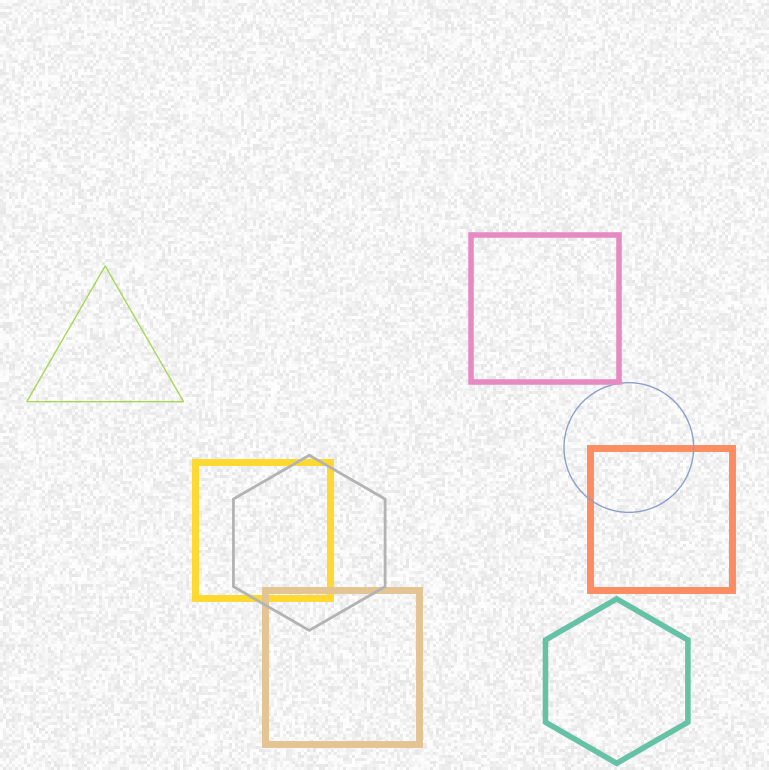[{"shape": "hexagon", "thickness": 2, "radius": 0.53, "center": [0.801, 0.115]}, {"shape": "square", "thickness": 2.5, "radius": 0.46, "center": [0.859, 0.326]}, {"shape": "circle", "thickness": 0.5, "radius": 0.42, "center": [0.817, 0.419]}, {"shape": "square", "thickness": 2, "radius": 0.48, "center": [0.708, 0.599]}, {"shape": "triangle", "thickness": 0.5, "radius": 0.59, "center": [0.137, 0.537]}, {"shape": "square", "thickness": 2.5, "radius": 0.44, "center": [0.341, 0.312]}, {"shape": "square", "thickness": 2.5, "radius": 0.5, "center": [0.444, 0.134]}, {"shape": "hexagon", "thickness": 1, "radius": 0.57, "center": [0.402, 0.295]}]